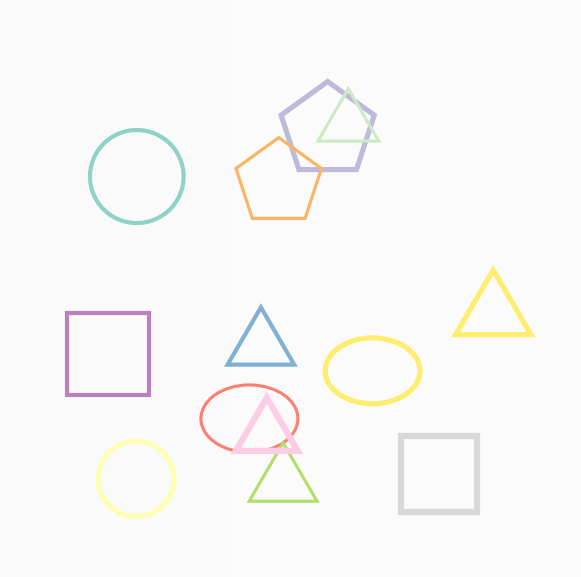[{"shape": "circle", "thickness": 2, "radius": 0.4, "center": [0.235, 0.693]}, {"shape": "circle", "thickness": 2.5, "radius": 0.33, "center": [0.234, 0.17]}, {"shape": "pentagon", "thickness": 2.5, "radius": 0.42, "center": [0.564, 0.774]}, {"shape": "oval", "thickness": 1.5, "radius": 0.42, "center": [0.429, 0.274]}, {"shape": "triangle", "thickness": 2, "radius": 0.33, "center": [0.449, 0.401]}, {"shape": "pentagon", "thickness": 1.5, "radius": 0.39, "center": [0.48, 0.684]}, {"shape": "triangle", "thickness": 1.5, "radius": 0.34, "center": [0.487, 0.165]}, {"shape": "triangle", "thickness": 3, "radius": 0.31, "center": [0.459, 0.249]}, {"shape": "square", "thickness": 3, "radius": 0.33, "center": [0.756, 0.179]}, {"shape": "square", "thickness": 2, "radius": 0.35, "center": [0.186, 0.386]}, {"shape": "triangle", "thickness": 1.5, "radius": 0.3, "center": [0.599, 0.785]}, {"shape": "triangle", "thickness": 2.5, "radius": 0.37, "center": [0.849, 0.457]}, {"shape": "oval", "thickness": 2.5, "radius": 0.41, "center": [0.641, 0.357]}]